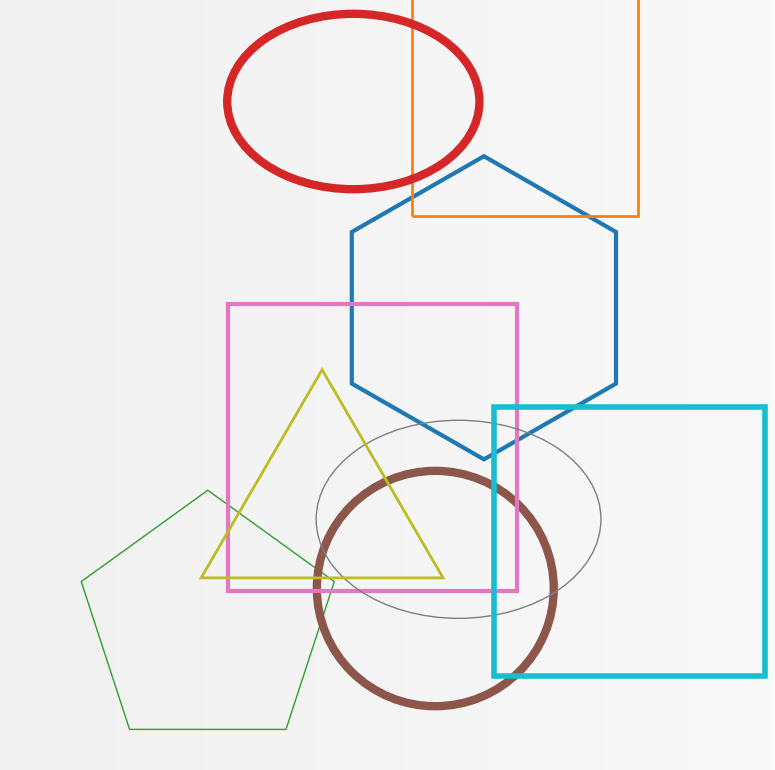[{"shape": "hexagon", "thickness": 1.5, "radius": 0.98, "center": [0.624, 0.6]}, {"shape": "square", "thickness": 1, "radius": 0.73, "center": [0.678, 0.865]}, {"shape": "pentagon", "thickness": 0.5, "radius": 0.86, "center": [0.268, 0.192]}, {"shape": "oval", "thickness": 3, "radius": 0.81, "center": [0.456, 0.868]}, {"shape": "circle", "thickness": 3, "radius": 0.76, "center": [0.562, 0.236]}, {"shape": "square", "thickness": 1.5, "radius": 0.93, "center": [0.481, 0.419]}, {"shape": "oval", "thickness": 0.5, "radius": 0.92, "center": [0.592, 0.326]}, {"shape": "triangle", "thickness": 1, "radius": 0.9, "center": [0.416, 0.34]}, {"shape": "square", "thickness": 2, "radius": 0.87, "center": [0.812, 0.297]}]